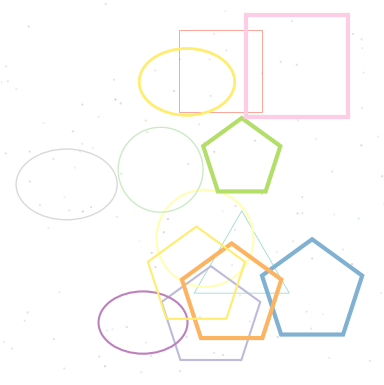[{"shape": "triangle", "thickness": 0.5, "radius": 0.71, "center": [0.628, 0.31]}, {"shape": "circle", "thickness": 1.5, "radius": 0.63, "center": [0.532, 0.381]}, {"shape": "pentagon", "thickness": 1.5, "radius": 0.67, "center": [0.548, 0.174]}, {"shape": "square", "thickness": 0.5, "radius": 0.54, "center": [0.572, 0.816]}, {"shape": "pentagon", "thickness": 3, "radius": 0.68, "center": [0.811, 0.242]}, {"shape": "pentagon", "thickness": 3, "radius": 0.68, "center": [0.602, 0.232]}, {"shape": "pentagon", "thickness": 3, "radius": 0.53, "center": [0.628, 0.588]}, {"shape": "square", "thickness": 3, "radius": 0.66, "center": [0.772, 0.828]}, {"shape": "oval", "thickness": 1, "radius": 0.66, "center": [0.173, 0.521]}, {"shape": "oval", "thickness": 1.5, "radius": 0.58, "center": [0.371, 0.162]}, {"shape": "circle", "thickness": 1, "radius": 0.55, "center": [0.417, 0.559]}, {"shape": "oval", "thickness": 2, "radius": 0.62, "center": [0.486, 0.787]}, {"shape": "pentagon", "thickness": 1.5, "radius": 0.66, "center": [0.51, 0.279]}]